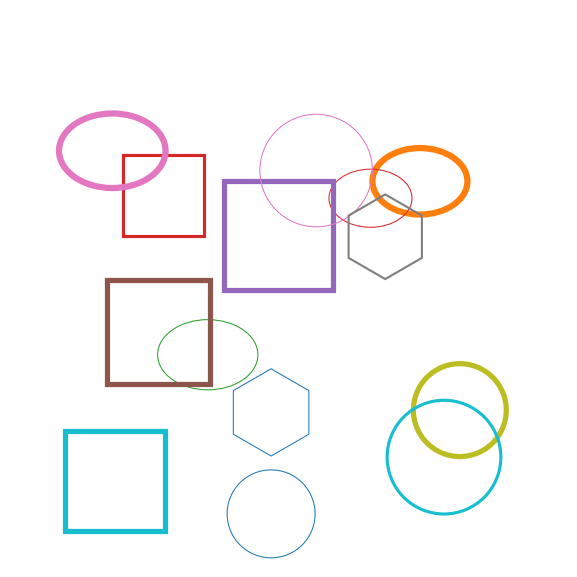[{"shape": "hexagon", "thickness": 0.5, "radius": 0.38, "center": [0.469, 0.285]}, {"shape": "circle", "thickness": 0.5, "radius": 0.38, "center": [0.469, 0.109]}, {"shape": "oval", "thickness": 3, "radius": 0.41, "center": [0.727, 0.685]}, {"shape": "oval", "thickness": 0.5, "radius": 0.43, "center": [0.36, 0.385]}, {"shape": "oval", "thickness": 0.5, "radius": 0.36, "center": [0.642, 0.656]}, {"shape": "square", "thickness": 1.5, "radius": 0.35, "center": [0.283, 0.66]}, {"shape": "square", "thickness": 2.5, "radius": 0.47, "center": [0.483, 0.591]}, {"shape": "square", "thickness": 2.5, "radius": 0.45, "center": [0.274, 0.424]}, {"shape": "oval", "thickness": 3, "radius": 0.46, "center": [0.194, 0.738]}, {"shape": "circle", "thickness": 0.5, "radius": 0.49, "center": [0.547, 0.704]}, {"shape": "hexagon", "thickness": 1, "radius": 0.37, "center": [0.667, 0.589]}, {"shape": "circle", "thickness": 2.5, "radius": 0.4, "center": [0.796, 0.289]}, {"shape": "square", "thickness": 2.5, "radius": 0.43, "center": [0.199, 0.166]}, {"shape": "circle", "thickness": 1.5, "radius": 0.49, "center": [0.769, 0.208]}]